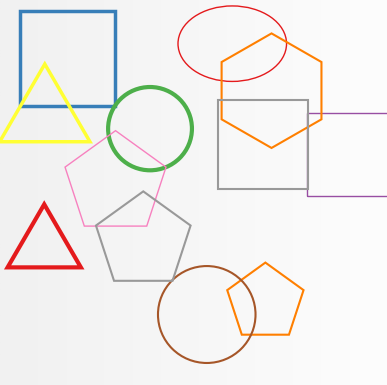[{"shape": "triangle", "thickness": 3, "radius": 0.55, "center": [0.114, 0.36]}, {"shape": "oval", "thickness": 1, "radius": 0.7, "center": [0.599, 0.887]}, {"shape": "square", "thickness": 2.5, "radius": 0.61, "center": [0.174, 0.849]}, {"shape": "circle", "thickness": 3, "radius": 0.54, "center": [0.387, 0.666]}, {"shape": "square", "thickness": 1, "radius": 0.54, "center": [0.899, 0.599]}, {"shape": "hexagon", "thickness": 1.5, "radius": 0.74, "center": [0.701, 0.764]}, {"shape": "pentagon", "thickness": 1.5, "radius": 0.52, "center": [0.685, 0.214]}, {"shape": "triangle", "thickness": 2.5, "radius": 0.67, "center": [0.116, 0.699]}, {"shape": "circle", "thickness": 1.5, "radius": 0.63, "center": [0.534, 0.183]}, {"shape": "pentagon", "thickness": 1, "radius": 0.69, "center": [0.298, 0.524]}, {"shape": "square", "thickness": 1.5, "radius": 0.58, "center": [0.678, 0.624]}, {"shape": "pentagon", "thickness": 1.5, "radius": 0.64, "center": [0.37, 0.375]}]